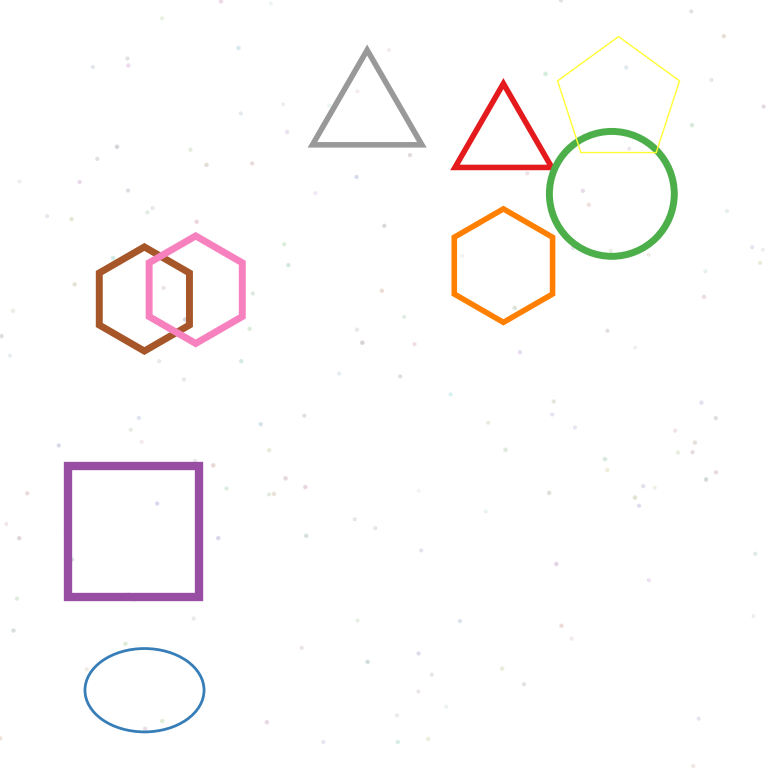[{"shape": "triangle", "thickness": 2, "radius": 0.36, "center": [0.654, 0.819]}, {"shape": "oval", "thickness": 1, "radius": 0.39, "center": [0.188, 0.104]}, {"shape": "circle", "thickness": 2.5, "radius": 0.41, "center": [0.795, 0.748]}, {"shape": "square", "thickness": 3, "radius": 0.42, "center": [0.174, 0.309]}, {"shape": "hexagon", "thickness": 2, "radius": 0.37, "center": [0.654, 0.655]}, {"shape": "pentagon", "thickness": 0.5, "radius": 0.42, "center": [0.803, 0.869]}, {"shape": "hexagon", "thickness": 2.5, "radius": 0.34, "center": [0.187, 0.612]}, {"shape": "hexagon", "thickness": 2.5, "radius": 0.35, "center": [0.254, 0.624]}, {"shape": "triangle", "thickness": 2, "radius": 0.41, "center": [0.477, 0.853]}]